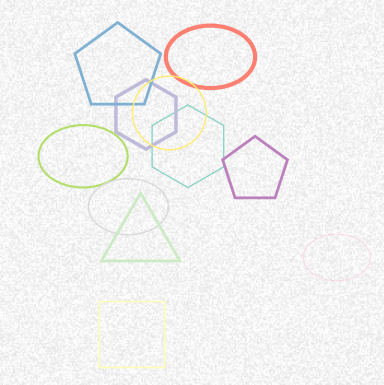[{"shape": "hexagon", "thickness": 1, "radius": 0.54, "center": [0.488, 0.62]}, {"shape": "square", "thickness": 1, "radius": 0.42, "center": [0.342, 0.133]}, {"shape": "hexagon", "thickness": 2.5, "radius": 0.45, "center": [0.379, 0.703]}, {"shape": "oval", "thickness": 3, "radius": 0.58, "center": [0.547, 0.852]}, {"shape": "pentagon", "thickness": 2, "radius": 0.59, "center": [0.306, 0.824]}, {"shape": "oval", "thickness": 1.5, "radius": 0.58, "center": [0.216, 0.594]}, {"shape": "oval", "thickness": 0.5, "radius": 0.43, "center": [0.875, 0.331]}, {"shape": "oval", "thickness": 1, "radius": 0.52, "center": [0.333, 0.463]}, {"shape": "pentagon", "thickness": 2, "radius": 0.44, "center": [0.662, 0.558]}, {"shape": "triangle", "thickness": 2, "radius": 0.59, "center": [0.365, 0.381]}, {"shape": "circle", "thickness": 1, "radius": 0.48, "center": [0.44, 0.707]}]